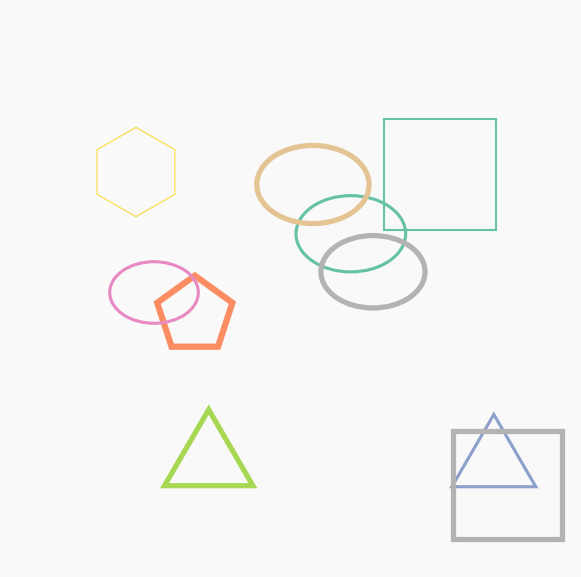[{"shape": "oval", "thickness": 1.5, "radius": 0.47, "center": [0.604, 0.594]}, {"shape": "square", "thickness": 1, "radius": 0.48, "center": [0.757, 0.696]}, {"shape": "pentagon", "thickness": 3, "radius": 0.34, "center": [0.335, 0.454]}, {"shape": "triangle", "thickness": 1.5, "radius": 0.42, "center": [0.85, 0.198]}, {"shape": "oval", "thickness": 1.5, "radius": 0.38, "center": [0.265, 0.493]}, {"shape": "triangle", "thickness": 2.5, "radius": 0.44, "center": [0.359, 0.202]}, {"shape": "hexagon", "thickness": 0.5, "radius": 0.39, "center": [0.234, 0.701]}, {"shape": "oval", "thickness": 2.5, "radius": 0.48, "center": [0.538, 0.68]}, {"shape": "oval", "thickness": 2.5, "radius": 0.45, "center": [0.642, 0.529]}, {"shape": "square", "thickness": 2.5, "radius": 0.47, "center": [0.873, 0.159]}]